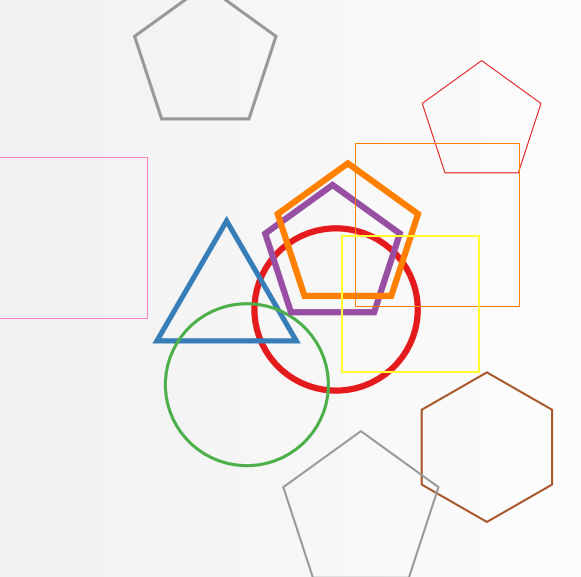[{"shape": "circle", "thickness": 3, "radius": 0.7, "center": [0.578, 0.463]}, {"shape": "pentagon", "thickness": 0.5, "radius": 0.54, "center": [0.829, 0.787]}, {"shape": "triangle", "thickness": 2.5, "radius": 0.69, "center": [0.39, 0.478]}, {"shape": "circle", "thickness": 1.5, "radius": 0.7, "center": [0.425, 0.333]}, {"shape": "pentagon", "thickness": 3, "radius": 0.61, "center": [0.572, 0.557]}, {"shape": "square", "thickness": 0.5, "radius": 0.71, "center": [0.752, 0.611]}, {"shape": "pentagon", "thickness": 3, "radius": 0.63, "center": [0.598, 0.589]}, {"shape": "square", "thickness": 1, "radius": 0.59, "center": [0.707, 0.473]}, {"shape": "hexagon", "thickness": 1, "radius": 0.65, "center": [0.838, 0.225]}, {"shape": "square", "thickness": 0.5, "radius": 0.7, "center": [0.113, 0.588]}, {"shape": "pentagon", "thickness": 1.5, "radius": 0.64, "center": [0.353, 0.897]}, {"shape": "pentagon", "thickness": 1, "radius": 0.7, "center": [0.621, 0.112]}]